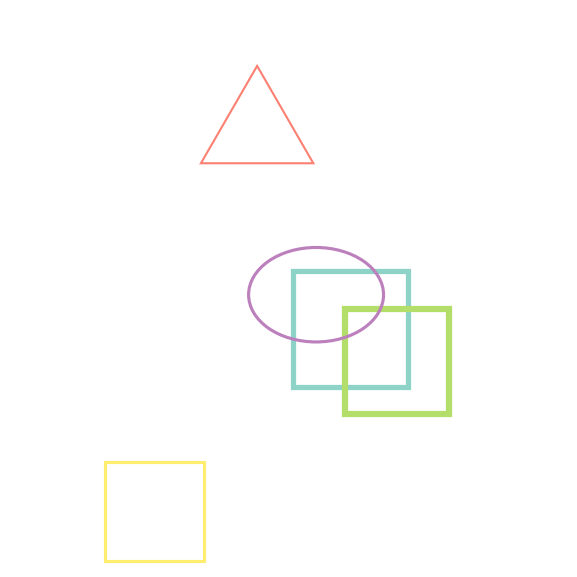[{"shape": "square", "thickness": 2.5, "radius": 0.5, "center": [0.607, 0.43]}, {"shape": "triangle", "thickness": 1, "radius": 0.56, "center": [0.445, 0.773]}, {"shape": "square", "thickness": 3, "radius": 0.45, "center": [0.687, 0.373]}, {"shape": "oval", "thickness": 1.5, "radius": 0.58, "center": [0.547, 0.489]}, {"shape": "square", "thickness": 1.5, "radius": 0.43, "center": [0.267, 0.114]}]